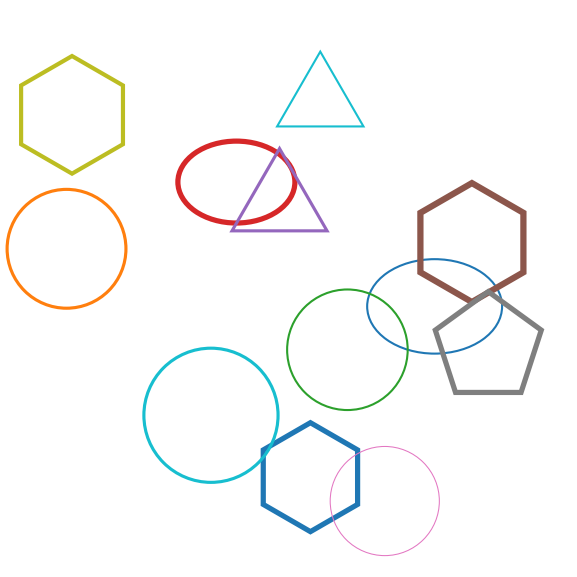[{"shape": "oval", "thickness": 1, "radius": 0.58, "center": [0.753, 0.469]}, {"shape": "hexagon", "thickness": 2.5, "radius": 0.47, "center": [0.538, 0.173]}, {"shape": "circle", "thickness": 1.5, "radius": 0.51, "center": [0.115, 0.568]}, {"shape": "circle", "thickness": 1, "radius": 0.52, "center": [0.602, 0.393]}, {"shape": "oval", "thickness": 2.5, "radius": 0.51, "center": [0.409, 0.684]}, {"shape": "triangle", "thickness": 1.5, "radius": 0.47, "center": [0.484, 0.647]}, {"shape": "hexagon", "thickness": 3, "radius": 0.51, "center": [0.817, 0.579]}, {"shape": "circle", "thickness": 0.5, "radius": 0.47, "center": [0.666, 0.132]}, {"shape": "pentagon", "thickness": 2.5, "radius": 0.48, "center": [0.846, 0.398]}, {"shape": "hexagon", "thickness": 2, "radius": 0.51, "center": [0.125, 0.8]}, {"shape": "circle", "thickness": 1.5, "radius": 0.58, "center": [0.365, 0.28]}, {"shape": "triangle", "thickness": 1, "radius": 0.43, "center": [0.555, 0.823]}]